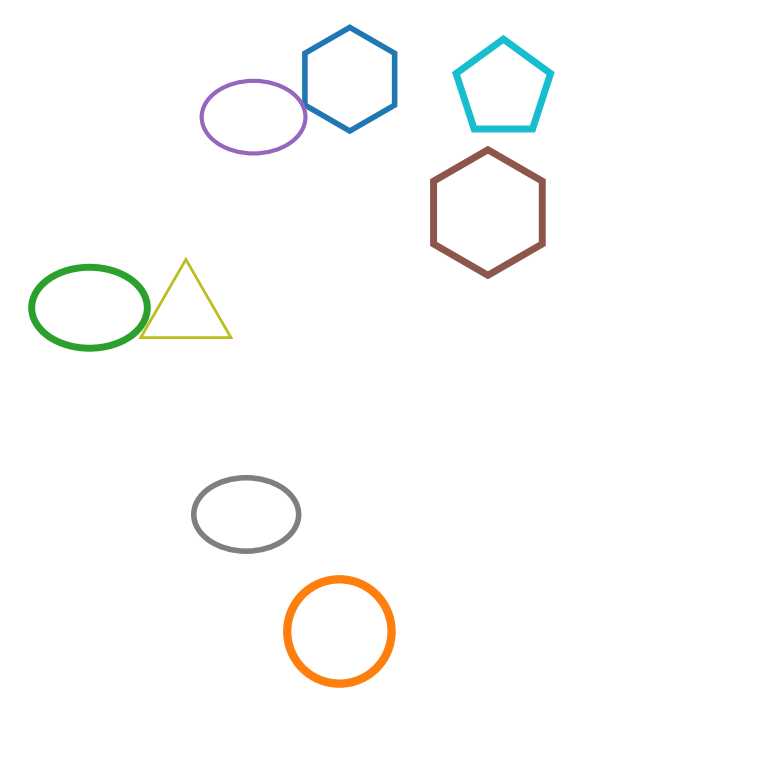[{"shape": "hexagon", "thickness": 2, "radius": 0.34, "center": [0.454, 0.897]}, {"shape": "circle", "thickness": 3, "radius": 0.34, "center": [0.441, 0.18]}, {"shape": "oval", "thickness": 2.5, "radius": 0.38, "center": [0.116, 0.6]}, {"shape": "oval", "thickness": 1.5, "radius": 0.34, "center": [0.329, 0.848]}, {"shape": "hexagon", "thickness": 2.5, "radius": 0.41, "center": [0.634, 0.724]}, {"shape": "oval", "thickness": 2, "radius": 0.34, "center": [0.32, 0.332]}, {"shape": "triangle", "thickness": 1, "radius": 0.34, "center": [0.241, 0.595]}, {"shape": "pentagon", "thickness": 2.5, "radius": 0.32, "center": [0.654, 0.885]}]